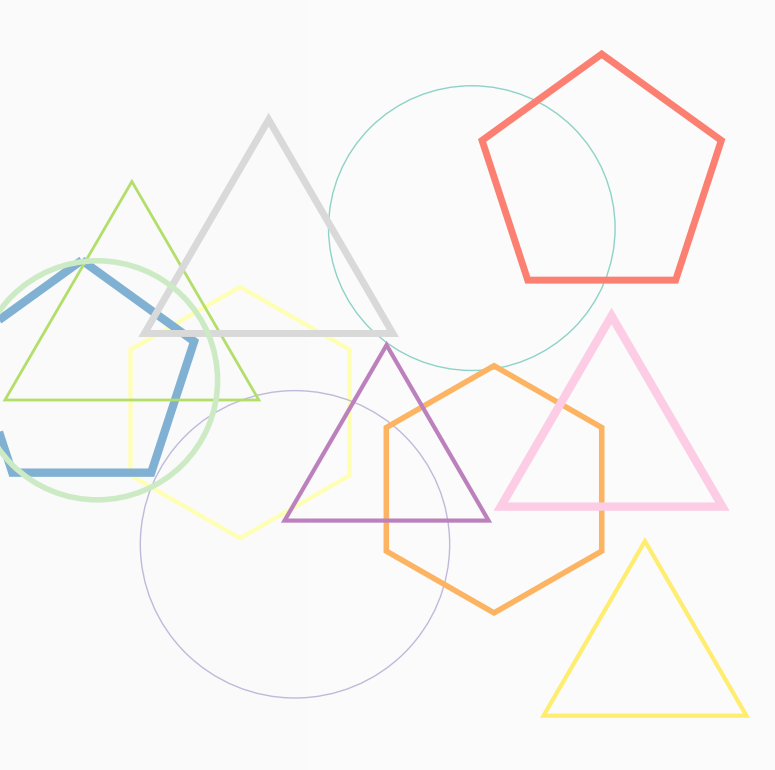[{"shape": "circle", "thickness": 0.5, "radius": 0.92, "center": [0.609, 0.704]}, {"shape": "hexagon", "thickness": 1.5, "radius": 0.82, "center": [0.31, 0.464]}, {"shape": "circle", "thickness": 0.5, "radius": 1.0, "center": [0.381, 0.293]}, {"shape": "pentagon", "thickness": 2.5, "radius": 0.81, "center": [0.776, 0.767]}, {"shape": "pentagon", "thickness": 3, "radius": 0.76, "center": [0.106, 0.509]}, {"shape": "hexagon", "thickness": 2, "radius": 0.8, "center": [0.637, 0.365]}, {"shape": "triangle", "thickness": 1, "radius": 0.95, "center": [0.17, 0.575]}, {"shape": "triangle", "thickness": 3, "radius": 0.83, "center": [0.789, 0.425]}, {"shape": "triangle", "thickness": 2.5, "radius": 0.93, "center": [0.347, 0.659]}, {"shape": "triangle", "thickness": 1.5, "radius": 0.76, "center": [0.499, 0.4]}, {"shape": "circle", "thickness": 2, "radius": 0.78, "center": [0.126, 0.506]}, {"shape": "triangle", "thickness": 1.5, "radius": 0.76, "center": [0.832, 0.146]}]